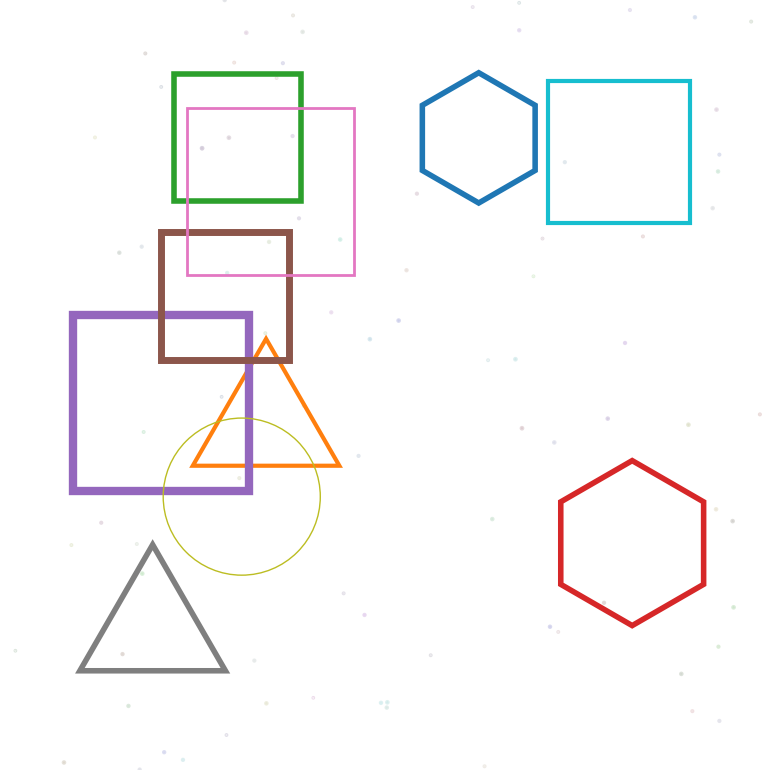[{"shape": "hexagon", "thickness": 2, "radius": 0.42, "center": [0.622, 0.821]}, {"shape": "triangle", "thickness": 1.5, "radius": 0.55, "center": [0.346, 0.45]}, {"shape": "square", "thickness": 2, "radius": 0.41, "center": [0.309, 0.821]}, {"shape": "hexagon", "thickness": 2, "radius": 0.54, "center": [0.821, 0.295]}, {"shape": "square", "thickness": 3, "radius": 0.57, "center": [0.209, 0.476]}, {"shape": "square", "thickness": 2.5, "radius": 0.42, "center": [0.292, 0.616]}, {"shape": "square", "thickness": 1, "radius": 0.54, "center": [0.352, 0.752]}, {"shape": "triangle", "thickness": 2, "radius": 0.55, "center": [0.198, 0.183]}, {"shape": "circle", "thickness": 0.5, "radius": 0.51, "center": [0.314, 0.355]}, {"shape": "square", "thickness": 1.5, "radius": 0.46, "center": [0.804, 0.802]}]